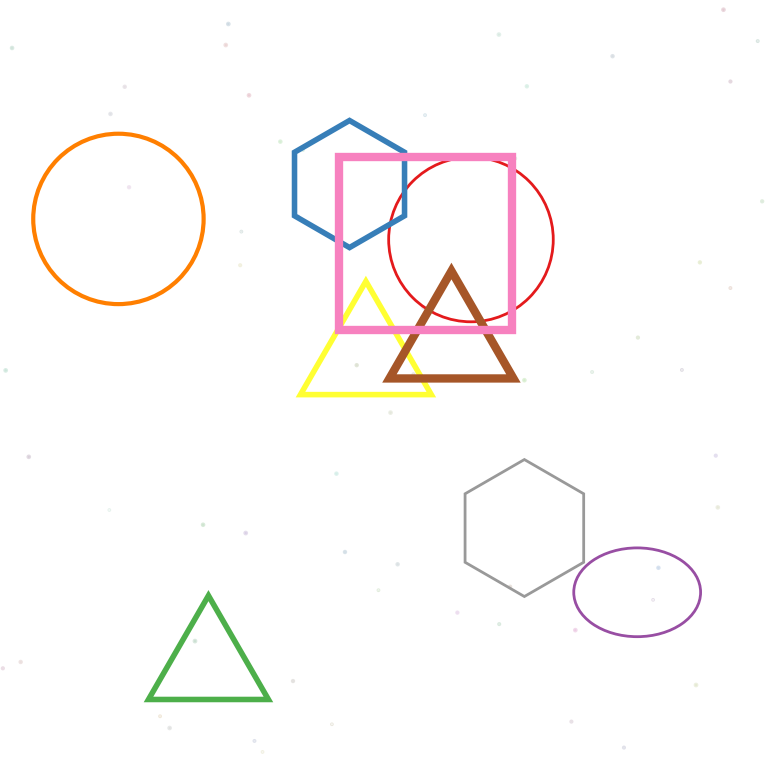[{"shape": "circle", "thickness": 1, "radius": 0.53, "center": [0.612, 0.689]}, {"shape": "hexagon", "thickness": 2, "radius": 0.41, "center": [0.454, 0.761]}, {"shape": "triangle", "thickness": 2, "radius": 0.45, "center": [0.271, 0.137]}, {"shape": "oval", "thickness": 1, "radius": 0.41, "center": [0.828, 0.231]}, {"shape": "circle", "thickness": 1.5, "radius": 0.55, "center": [0.154, 0.716]}, {"shape": "triangle", "thickness": 2, "radius": 0.49, "center": [0.475, 0.537]}, {"shape": "triangle", "thickness": 3, "radius": 0.47, "center": [0.586, 0.555]}, {"shape": "square", "thickness": 3, "radius": 0.56, "center": [0.553, 0.683]}, {"shape": "hexagon", "thickness": 1, "radius": 0.44, "center": [0.681, 0.314]}]